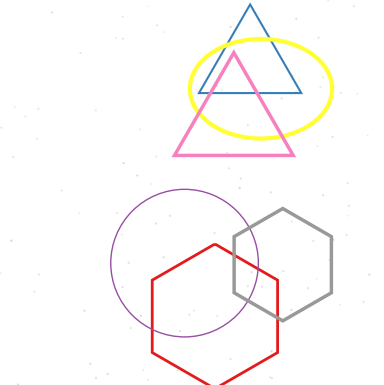[{"shape": "hexagon", "thickness": 2, "radius": 0.94, "center": [0.558, 0.178]}, {"shape": "triangle", "thickness": 1.5, "radius": 0.77, "center": [0.65, 0.835]}, {"shape": "circle", "thickness": 1, "radius": 0.96, "center": [0.479, 0.317]}, {"shape": "oval", "thickness": 3, "radius": 0.92, "center": [0.678, 0.769]}, {"shape": "triangle", "thickness": 2.5, "radius": 0.89, "center": [0.607, 0.685]}, {"shape": "hexagon", "thickness": 2.5, "radius": 0.73, "center": [0.734, 0.312]}]